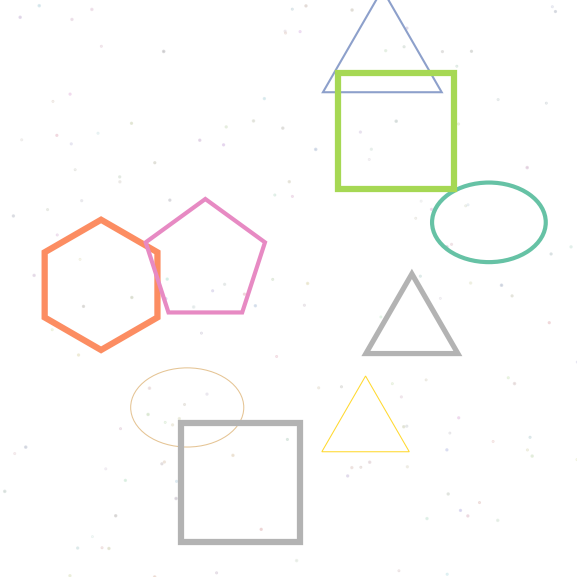[{"shape": "oval", "thickness": 2, "radius": 0.49, "center": [0.847, 0.614]}, {"shape": "hexagon", "thickness": 3, "radius": 0.56, "center": [0.175, 0.506]}, {"shape": "triangle", "thickness": 1, "radius": 0.59, "center": [0.662, 0.899]}, {"shape": "pentagon", "thickness": 2, "radius": 0.54, "center": [0.356, 0.546]}, {"shape": "square", "thickness": 3, "radius": 0.5, "center": [0.686, 0.772]}, {"shape": "triangle", "thickness": 0.5, "radius": 0.44, "center": [0.633, 0.261]}, {"shape": "oval", "thickness": 0.5, "radius": 0.49, "center": [0.324, 0.294]}, {"shape": "square", "thickness": 3, "radius": 0.51, "center": [0.416, 0.163]}, {"shape": "triangle", "thickness": 2.5, "radius": 0.46, "center": [0.713, 0.433]}]